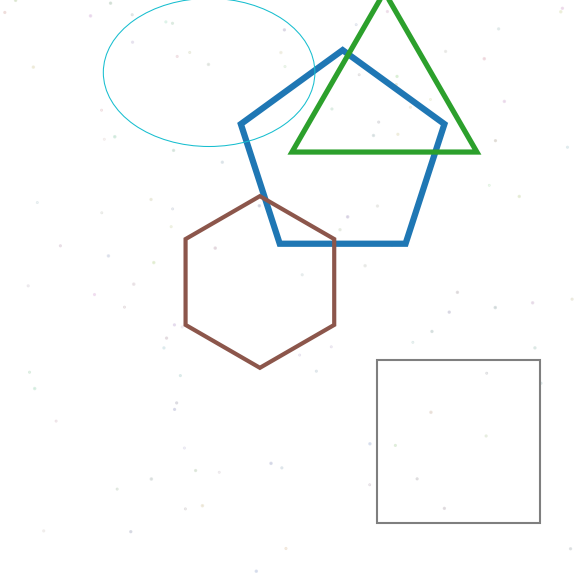[{"shape": "pentagon", "thickness": 3, "radius": 0.93, "center": [0.593, 0.727]}, {"shape": "triangle", "thickness": 2.5, "radius": 0.92, "center": [0.666, 0.828]}, {"shape": "hexagon", "thickness": 2, "radius": 0.74, "center": [0.45, 0.511]}, {"shape": "square", "thickness": 1, "radius": 0.71, "center": [0.794, 0.234]}, {"shape": "oval", "thickness": 0.5, "radius": 0.92, "center": [0.362, 0.874]}]